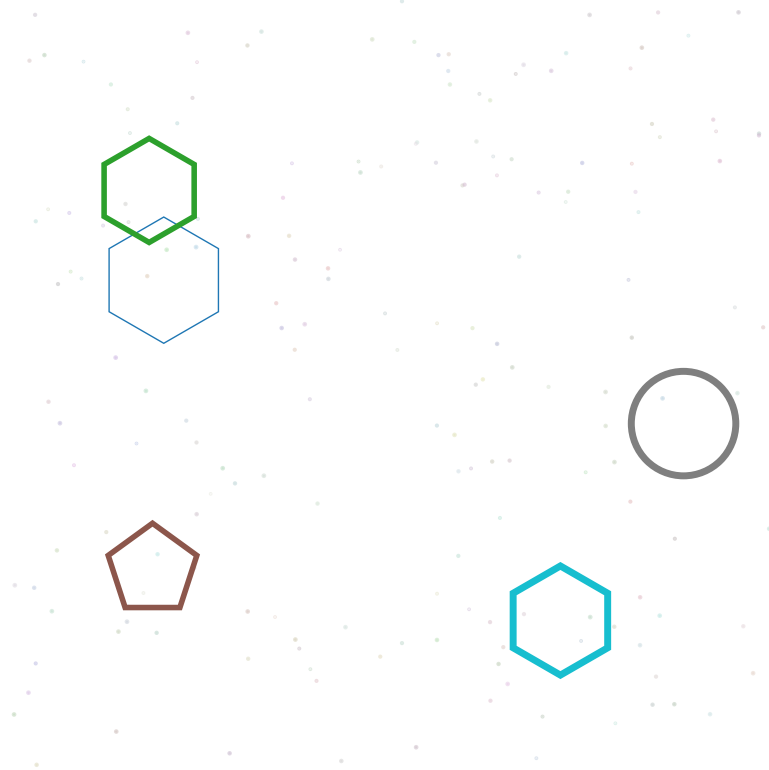[{"shape": "hexagon", "thickness": 0.5, "radius": 0.41, "center": [0.213, 0.636]}, {"shape": "hexagon", "thickness": 2, "radius": 0.34, "center": [0.194, 0.753]}, {"shape": "pentagon", "thickness": 2, "radius": 0.3, "center": [0.198, 0.26]}, {"shape": "circle", "thickness": 2.5, "radius": 0.34, "center": [0.888, 0.45]}, {"shape": "hexagon", "thickness": 2.5, "radius": 0.35, "center": [0.728, 0.194]}]